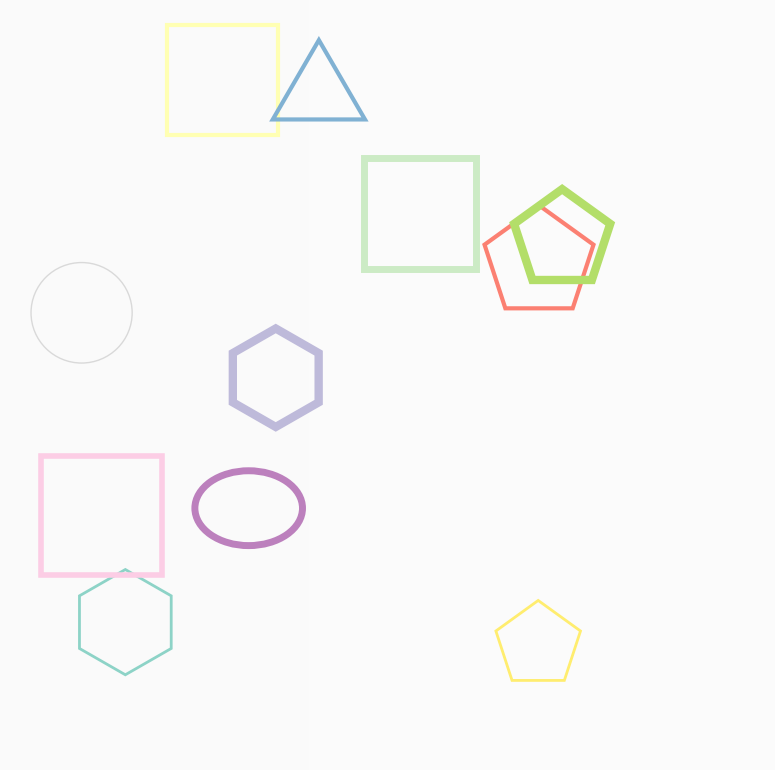[{"shape": "hexagon", "thickness": 1, "radius": 0.34, "center": [0.162, 0.192]}, {"shape": "square", "thickness": 1.5, "radius": 0.36, "center": [0.287, 0.896]}, {"shape": "hexagon", "thickness": 3, "radius": 0.32, "center": [0.356, 0.509]}, {"shape": "pentagon", "thickness": 1.5, "radius": 0.37, "center": [0.696, 0.659]}, {"shape": "triangle", "thickness": 1.5, "radius": 0.34, "center": [0.411, 0.879]}, {"shape": "pentagon", "thickness": 3, "radius": 0.33, "center": [0.725, 0.689]}, {"shape": "square", "thickness": 2, "radius": 0.39, "center": [0.131, 0.331]}, {"shape": "circle", "thickness": 0.5, "radius": 0.33, "center": [0.105, 0.594]}, {"shape": "oval", "thickness": 2.5, "radius": 0.35, "center": [0.321, 0.34]}, {"shape": "square", "thickness": 2.5, "radius": 0.36, "center": [0.542, 0.723]}, {"shape": "pentagon", "thickness": 1, "radius": 0.29, "center": [0.694, 0.163]}]